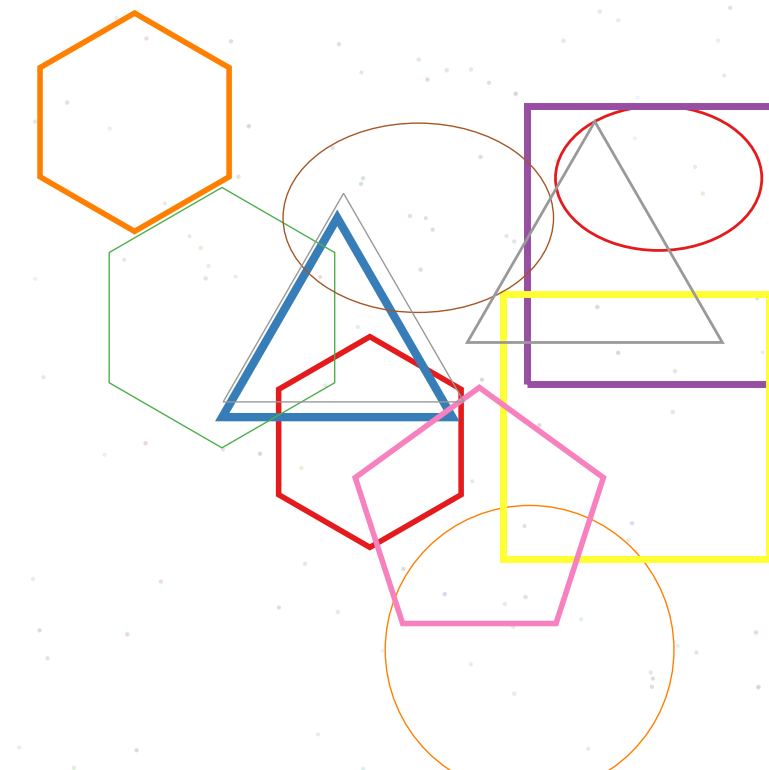[{"shape": "hexagon", "thickness": 2, "radius": 0.68, "center": [0.48, 0.426]}, {"shape": "oval", "thickness": 1, "radius": 0.67, "center": [0.855, 0.769]}, {"shape": "triangle", "thickness": 3, "radius": 0.86, "center": [0.438, 0.545]}, {"shape": "hexagon", "thickness": 0.5, "radius": 0.85, "center": [0.288, 0.587]}, {"shape": "square", "thickness": 2.5, "radius": 0.9, "center": [0.865, 0.681]}, {"shape": "circle", "thickness": 0.5, "radius": 0.94, "center": [0.688, 0.156]}, {"shape": "hexagon", "thickness": 2, "radius": 0.71, "center": [0.175, 0.841]}, {"shape": "square", "thickness": 2.5, "radius": 0.86, "center": [0.826, 0.446]}, {"shape": "oval", "thickness": 0.5, "radius": 0.88, "center": [0.543, 0.717]}, {"shape": "pentagon", "thickness": 2, "radius": 0.85, "center": [0.622, 0.327]}, {"shape": "triangle", "thickness": 1, "radius": 0.96, "center": [0.772, 0.651]}, {"shape": "triangle", "thickness": 0.5, "radius": 0.9, "center": [0.446, 0.568]}]